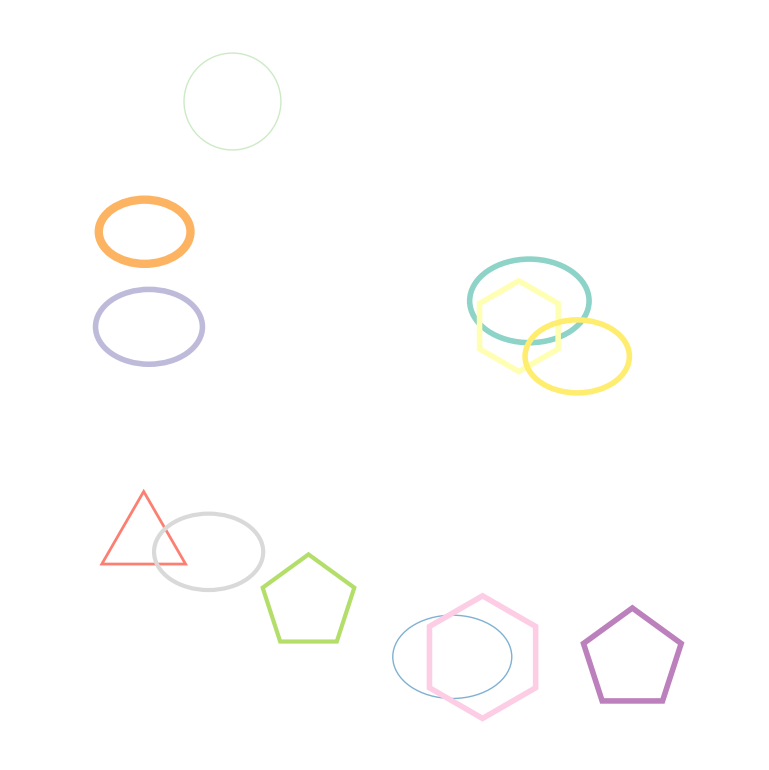[{"shape": "oval", "thickness": 2, "radius": 0.39, "center": [0.687, 0.609]}, {"shape": "hexagon", "thickness": 2, "radius": 0.29, "center": [0.674, 0.576]}, {"shape": "oval", "thickness": 2, "radius": 0.35, "center": [0.193, 0.576]}, {"shape": "triangle", "thickness": 1, "radius": 0.31, "center": [0.187, 0.299]}, {"shape": "oval", "thickness": 0.5, "radius": 0.39, "center": [0.587, 0.147]}, {"shape": "oval", "thickness": 3, "radius": 0.3, "center": [0.188, 0.699]}, {"shape": "pentagon", "thickness": 1.5, "radius": 0.31, "center": [0.401, 0.217]}, {"shape": "hexagon", "thickness": 2, "radius": 0.4, "center": [0.627, 0.147]}, {"shape": "oval", "thickness": 1.5, "radius": 0.35, "center": [0.271, 0.283]}, {"shape": "pentagon", "thickness": 2, "radius": 0.33, "center": [0.821, 0.144]}, {"shape": "circle", "thickness": 0.5, "radius": 0.31, "center": [0.302, 0.868]}, {"shape": "oval", "thickness": 2, "radius": 0.34, "center": [0.75, 0.537]}]